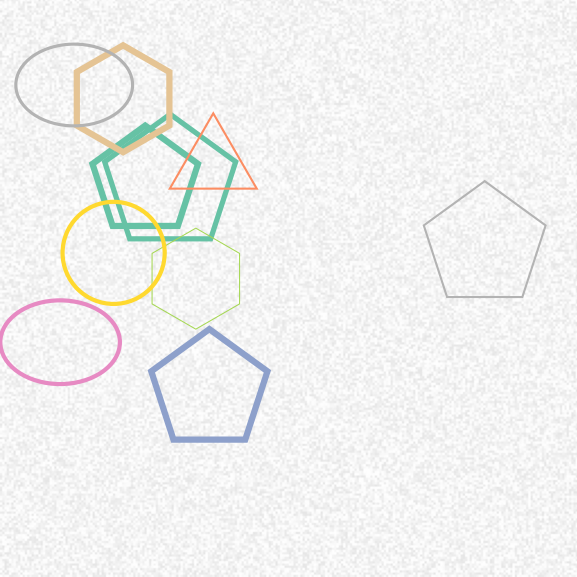[{"shape": "pentagon", "thickness": 3, "radius": 0.48, "center": [0.251, 0.686]}, {"shape": "pentagon", "thickness": 2.5, "radius": 0.6, "center": [0.295, 0.682]}, {"shape": "triangle", "thickness": 1, "radius": 0.43, "center": [0.369, 0.716]}, {"shape": "pentagon", "thickness": 3, "radius": 0.53, "center": [0.363, 0.323]}, {"shape": "oval", "thickness": 2, "radius": 0.52, "center": [0.104, 0.407]}, {"shape": "hexagon", "thickness": 0.5, "radius": 0.44, "center": [0.339, 0.517]}, {"shape": "circle", "thickness": 2, "radius": 0.44, "center": [0.197, 0.561]}, {"shape": "hexagon", "thickness": 3, "radius": 0.46, "center": [0.213, 0.828]}, {"shape": "pentagon", "thickness": 1, "radius": 0.55, "center": [0.839, 0.575]}, {"shape": "oval", "thickness": 1.5, "radius": 0.51, "center": [0.129, 0.852]}]